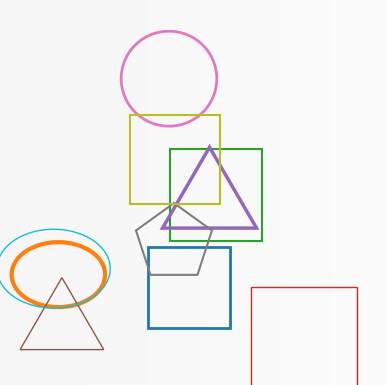[{"shape": "square", "thickness": 2, "radius": 0.52, "center": [0.488, 0.253]}, {"shape": "oval", "thickness": 3, "radius": 0.6, "center": [0.151, 0.287]}, {"shape": "square", "thickness": 1.5, "radius": 0.6, "center": [0.557, 0.494]}, {"shape": "square", "thickness": 1, "radius": 0.68, "center": [0.785, 0.117]}, {"shape": "triangle", "thickness": 2.5, "radius": 0.7, "center": [0.541, 0.478]}, {"shape": "triangle", "thickness": 1, "radius": 0.62, "center": [0.16, 0.154]}, {"shape": "circle", "thickness": 2, "radius": 0.62, "center": [0.436, 0.796]}, {"shape": "pentagon", "thickness": 1.5, "radius": 0.52, "center": [0.449, 0.369]}, {"shape": "square", "thickness": 1.5, "radius": 0.58, "center": [0.451, 0.586]}, {"shape": "oval", "thickness": 1, "radius": 0.73, "center": [0.138, 0.302]}]